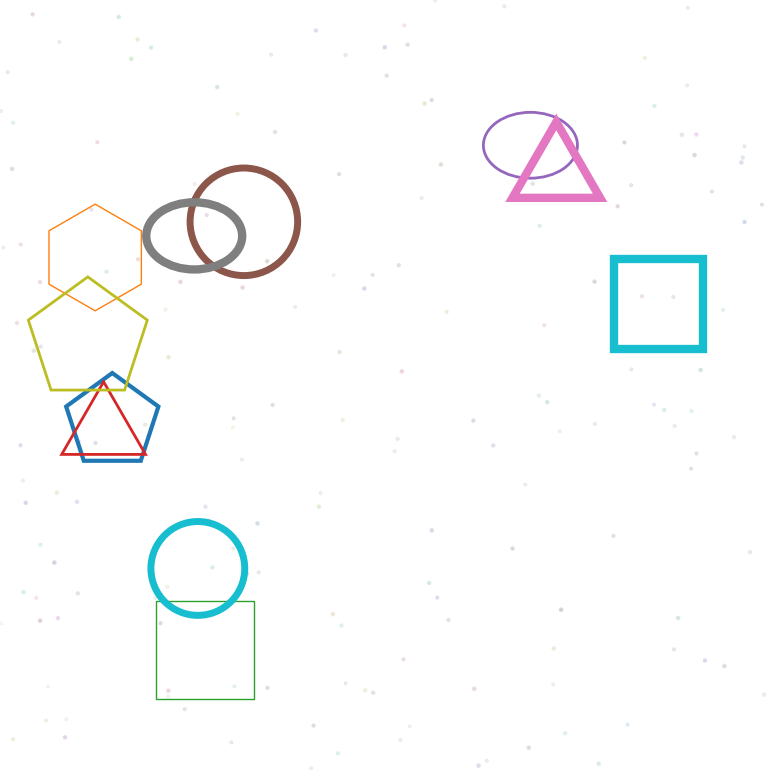[{"shape": "pentagon", "thickness": 1.5, "radius": 0.31, "center": [0.146, 0.453]}, {"shape": "hexagon", "thickness": 0.5, "radius": 0.35, "center": [0.124, 0.666]}, {"shape": "square", "thickness": 0.5, "radius": 0.32, "center": [0.266, 0.156]}, {"shape": "triangle", "thickness": 1, "radius": 0.31, "center": [0.135, 0.441]}, {"shape": "oval", "thickness": 1, "radius": 0.31, "center": [0.689, 0.811]}, {"shape": "circle", "thickness": 2.5, "radius": 0.35, "center": [0.317, 0.712]}, {"shape": "triangle", "thickness": 3, "radius": 0.33, "center": [0.722, 0.776]}, {"shape": "oval", "thickness": 3, "radius": 0.31, "center": [0.252, 0.694]}, {"shape": "pentagon", "thickness": 1, "radius": 0.41, "center": [0.114, 0.559]}, {"shape": "square", "thickness": 3, "radius": 0.29, "center": [0.855, 0.605]}, {"shape": "circle", "thickness": 2.5, "radius": 0.3, "center": [0.257, 0.262]}]